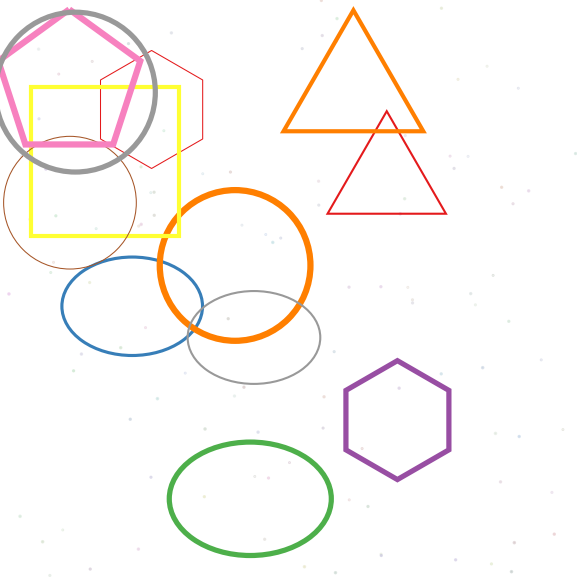[{"shape": "triangle", "thickness": 1, "radius": 0.59, "center": [0.67, 0.688]}, {"shape": "hexagon", "thickness": 0.5, "radius": 0.51, "center": [0.262, 0.81]}, {"shape": "oval", "thickness": 1.5, "radius": 0.61, "center": [0.229, 0.469]}, {"shape": "oval", "thickness": 2.5, "radius": 0.7, "center": [0.433, 0.135]}, {"shape": "hexagon", "thickness": 2.5, "radius": 0.51, "center": [0.688, 0.272]}, {"shape": "circle", "thickness": 3, "radius": 0.65, "center": [0.407, 0.539]}, {"shape": "triangle", "thickness": 2, "radius": 0.7, "center": [0.612, 0.842]}, {"shape": "square", "thickness": 2, "radius": 0.64, "center": [0.181, 0.719]}, {"shape": "circle", "thickness": 0.5, "radius": 0.57, "center": [0.121, 0.648]}, {"shape": "pentagon", "thickness": 3, "radius": 0.65, "center": [0.12, 0.854]}, {"shape": "circle", "thickness": 2.5, "radius": 0.69, "center": [0.131, 0.84]}, {"shape": "oval", "thickness": 1, "radius": 0.57, "center": [0.44, 0.415]}]